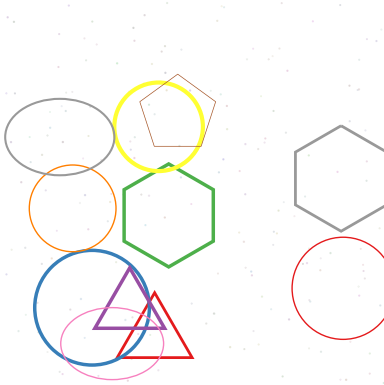[{"shape": "circle", "thickness": 1, "radius": 0.66, "center": [0.891, 0.251]}, {"shape": "triangle", "thickness": 2, "radius": 0.56, "center": [0.402, 0.127]}, {"shape": "circle", "thickness": 2.5, "radius": 0.74, "center": [0.239, 0.201]}, {"shape": "hexagon", "thickness": 2.5, "radius": 0.67, "center": [0.438, 0.44]}, {"shape": "triangle", "thickness": 2.5, "radius": 0.52, "center": [0.337, 0.2]}, {"shape": "circle", "thickness": 1, "radius": 0.56, "center": [0.189, 0.459]}, {"shape": "circle", "thickness": 3, "radius": 0.58, "center": [0.412, 0.671]}, {"shape": "pentagon", "thickness": 0.5, "radius": 0.52, "center": [0.462, 0.704]}, {"shape": "oval", "thickness": 1, "radius": 0.67, "center": [0.291, 0.107]}, {"shape": "hexagon", "thickness": 2, "radius": 0.68, "center": [0.886, 0.536]}, {"shape": "oval", "thickness": 1.5, "radius": 0.71, "center": [0.155, 0.644]}]